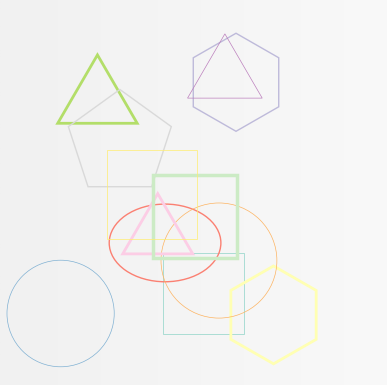[{"shape": "square", "thickness": 0.5, "radius": 0.53, "center": [0.526, 0.237]}, {"shape": "hexagon", "thickness": 2, "radius": 0.64, "center": [0.706, 0.182]}, {"shape": "hexagon", "thickness": 1, "radius": 0.64, "center": [0.609, 0.786]}, {"shape": "oval", "thickness": 1, "radius": 0.72, "center": [0.426, 0.369]}, {"shape": "circle", "thickness": 0.5, "radius": 0.69, "center": [0.156, 0.186]}, {"shape": "circle", "thickness": 0.5, "radius": 0.75, "center": [0.565, 0.323]}, {"shape": "triangle", "thickness": 2, "radius": 0.59, "center": [0.251, 0.739]}, {"shape": "triangle", "thickness": 2, "radius": 0.52, "center": [0.407, 0.393]}, {"shape": "pentagon", "thickness": 1, "radius": 0.7, "center": [0.309, 0.628]}, {"shape": "triangle", "thickness": 0.5, "radius": 0.56, "center": [0.58, 0.801]}, {"shape": "square", "thickness": 2.5, "radius": 0.54, "center": [0.503, 0.438]}, {"shape": "square", "thickness": 0.5, "radius": 0.58, "center": [0.392, 0.495]}]